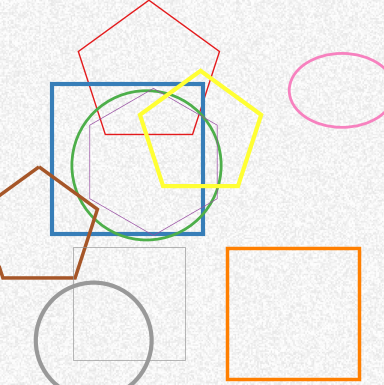[{"shape": "pentagon", "thickness": 1, "radius": 0.96, "center": [0.387, 0.807]}, {"shape": "square", "thickness": 3, "radius": 0.98, "center": [0.33, 0.587]}, {"shape": "circle", "thickness": 2, "radius": 0.97, "center": [0.381, 0.571]}, {"shape": "hexagon", "thickness": 0.5, "radius": 0.96, "center": [0.399, 0.579]}, {"shape": "square", "thickness": 2.5, "radius": 0.86, "center": [0.76, 0.186]}, {"shape": "pentagon", "thickness": 3, "radius": 0.83, "center": [0.521, 0.651]}, {"shape": "pentagon", "thickness": 2.5, "radius": 0.8, "center": [0.101, 0.407]}, {"shape": "oval", "thickness": 2, "radius": 0.69, "center": [0.888, 0.765]}, {"shape": "square", "thickness": 0.5, "radius": 0.73, "center": [0.335, 0.211]}, {"shape": "circle", "thickness": 3, "radius": 0.75, "center": [0.243, 0.115]}]